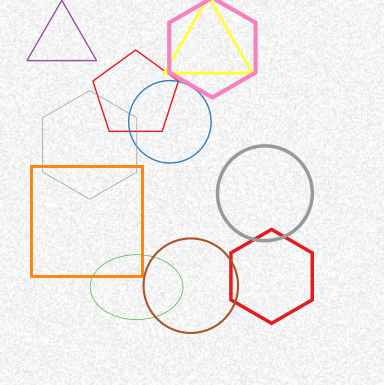[{"shape": "hexagon", "thickness": 2.5, "radius": 0.61, "center": [0.705, 0.282]}, {"shape": "pentagon", "thickness": 1, "radius": 0.58, "center": [0.352, 0.753]}, {"shape": "circle", "thickness": 1, "radius": 0.54, "center": [0.441, 0.684]}, {"shape": "oval", "thickness": 0.5, "radius": 0.6, "center": [0.355, 0.254]}, {"shape": "triangle", "thickness": 1, "radius": 0.52, "center": [0.161, 0.895]}, {"shape": "square", "thickness": 2, "radius": 0.72, "center": [0.225, 0.426]}, {"shape": "triangle", "thickness": 2, "radius": 0.66, "center": [0.541, 0.876]}, {"shape": "circle", "thickness": 1.5, "radius": 0.61, "center": [0.496, 0.258]}, {"shape": "hexagon", "thickness": 3, "radius": 0.65, "center": [0.552, 0.876]}, {"shape": "hexagon", "thickness": 0.5, "radius": 0.71, "center": [0.233, 0.624]}, {"shape": "circle", "thickness": 2.5, "radius": 0.62, "center": [0.688, 0.498]}]